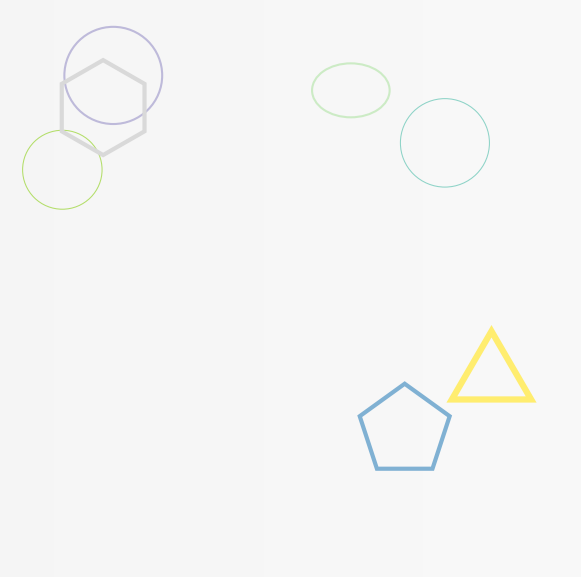[{"shape": "circle", "thickness": 0.5, "radius": 0.38, "center": [0.765, 0.752]}, {"shape": "circle", "thickness": 1, "radius": 0.42, "center": [0.195, 0.869]}, {"shape": "pentagon", "thickness": 2, "radius": 0.41, "center": [0.696, 0.253]}, {"shape": "circle", "thickness": 0.5, "radius": 0.34, "center": [0.107, 0.705]}, {"shape": "hexagon", "thickness": 2, "radius": 0.41, "center": [0.177, 0.813]}, {"shape": "oval", "thickness": 1, "radius": 0.33, "center": [0.604, 0.843]}, {"shape": "triangle", "thickness": 3, "radius": 0.39, "center": [0.846, 0.347]}]